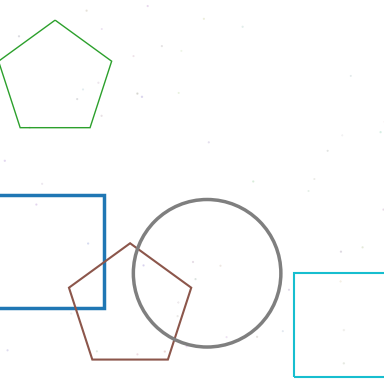[{"shape": "square", "thickness": 2.5, "radius": 0.73, "center": [0.124, 0.346]}, {"shape": "pentagon", "thickness": 1, "radius": 0.77, "center": [0.143, 0.793]}, {"shape": "pentagon", "thickness": 1.5, "radius": 0.83, "center": [0.338, 0.201]}, {"shape": "circle", "thickness": 2.5, "radius": 0.96, "center": [0.538, 0.29]}, {"shape": "square", "thickness": 1.5, "radius": 0.68, "center": [0.899, 0.155]}]